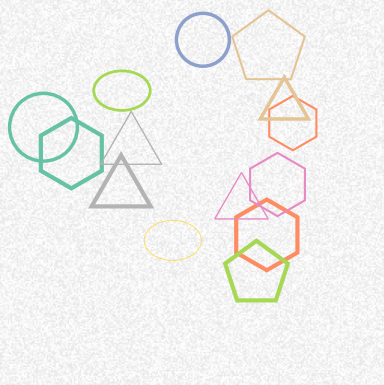[{"shape": "circle", "thickness": 2.5, "radius": 0.44, "center": [0.113, 0.67]}, {"shape": "hexagon", "thickness": 3, "radius": 0.46, "center": [0.185, 0.602]}, {"shape": "hexagon", "thickness": 1.5, "radius": 0.35, "center": [0.761, 0.68]}, {"shape": "hexagon", "thickness": 3, "radius": 0.46, "center": [0.693, 0.39]}, {"shape": "circle", "thickness": 2.5, "radius": 0.34, "center": [0.527, 0.897]}, {"shape": "triangle", "thickness": 1, "radius": 0.4, "center": [0.627, 0.472]}, {"shape": "hexagon", "thickness": 1.5, "radius": 0.41, "center": [0.721, 0.521]}, {"shape": "oval", "thickness": 2, "radius": 0.37, "center": [0.317, 0.765]}, {"shape": "pentagon", "thickness": 3, "radius": 0.43, "center": [0.666, 0.289]}, {"shape": "oval", "thickness": 0.5, "radius": 0.37, "center": [0.449, 0.375]}, {"shape": "triangle", "thickness": 2.5, "radius": 0.36, "center": [0.739, 0.727]}, {"shape": "pentagon", "thickness": 1.5, "radius": 0.5, "center": [0.697, 0.874]}, {"shape": "triangle", "thickness": 1, "radius": 0.46, "center": [0.341, 0.619]}, {"shape": "triangle", "thickness": 3, "radius": 0.44, "center": [0.315, 0.508]}]